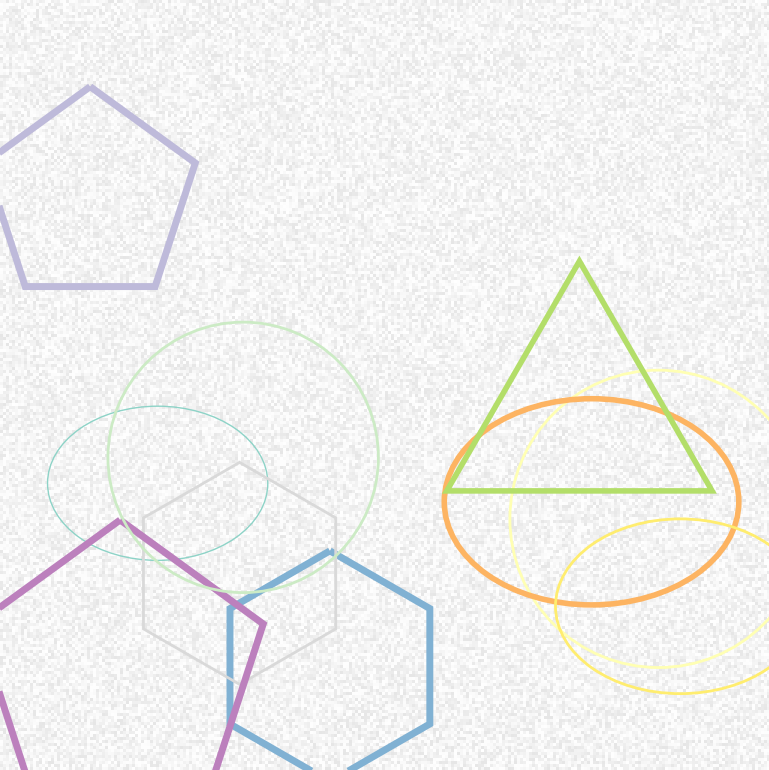[{"shape": "oval", "thickness": 0.5, "radius": 0.72, "center": [0.205, 0.372]}, {"shape": "circle", "thickness": 1, "radius": 0.97, "center": [0.855, 0.326]}, {"shape": "pentagon", "thickness": 2.5, "radius": 0.72, "center": [0.117, 0.744]}, {"shape": "hexagon", "thickness": 2.5, "radius": 0.75, "center": [0.428, 0.135]}, {"shape": "oval", "thickness": 2, "radius": 0.96, "center": [0.768, 0.348]}, {"shape": "triangle", "thickness": 2, "radius": 0.99, "center": [0.752, 0.462]}, {"shape": "hexagon", "thickness": 1, "radius": 0.72, "center": [0.311, 0.255]}, {"shape": "pentagon", "thickness": 2.5, "radius": 0.98, "center": [0.156, 0.129]}, {"shape": "circle", "thickness": 1, "radius": 0.88, "center": [0.316, 0.406]}, {"shape": "oval", "thickness": 1, "radius": 0.81, "center": [0.884, 0.213]}]